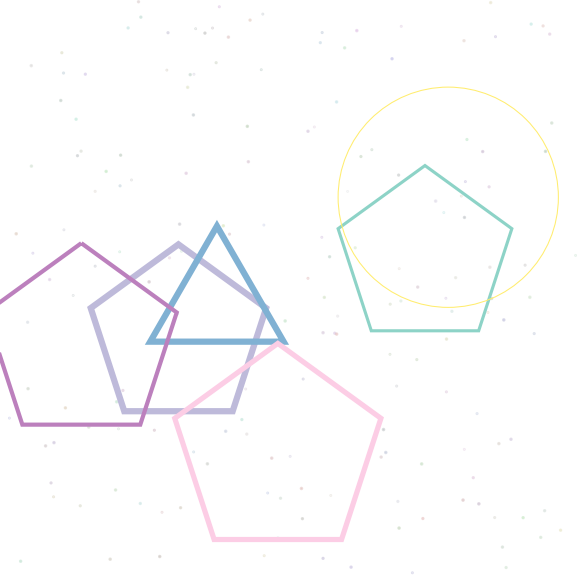[{"shape": "pentagon", "thickness": 1.5, "radius": 0.79, "center": [0.736, 0.554]}, {"shape": "pentagon", "thickness": 3, "radius": 0.8, "center": [0.309, 0.416]}, {"shape": "triangle", "thickness": 3, "radius": 0.67, "center": [0.376, 0.474]}, {"shape": "pentagon", "thickness": 2.5, "radius": 0.94, "center": [0.481, 0.217]}, {"shape": "pentagon", "thickness": 2, "radius": 0.87, "center": [0.141, 0.404]}, {"shape": "circle", "thickness": 0.5, "radius": 0.95, "center": [0.776, 0.658]}]